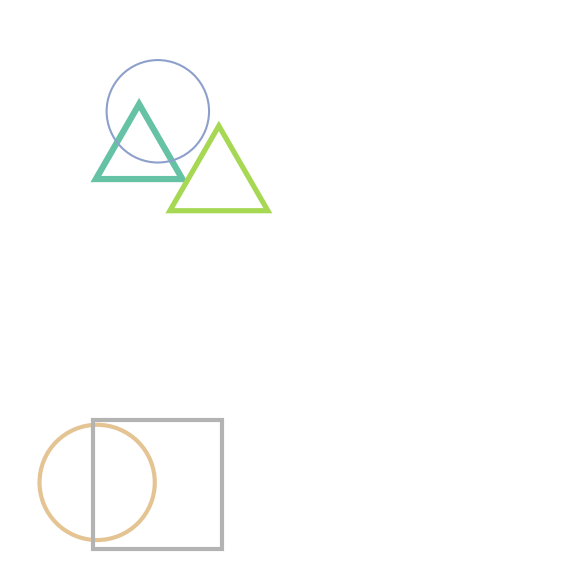[{"shape": "triangle", "thickness": 3, "radius": 0.43, "center": [0.241, 0.732]}, {"shape": "circle", "thickness": 1, "radius": 0.44, "center": [0.273, 0.806]}, {"shape": "triangle", "thickness": 2.5, "radius": 0.49, "center": [0.379, 0.683]}, {"shape": "circle", "thickness": 2, "radius": 0.5, "center": [0.168, 0.164]}, {"shape": "square", "thickness": 2, "radius": 0.56, "center": [0.273, 0.161]}]